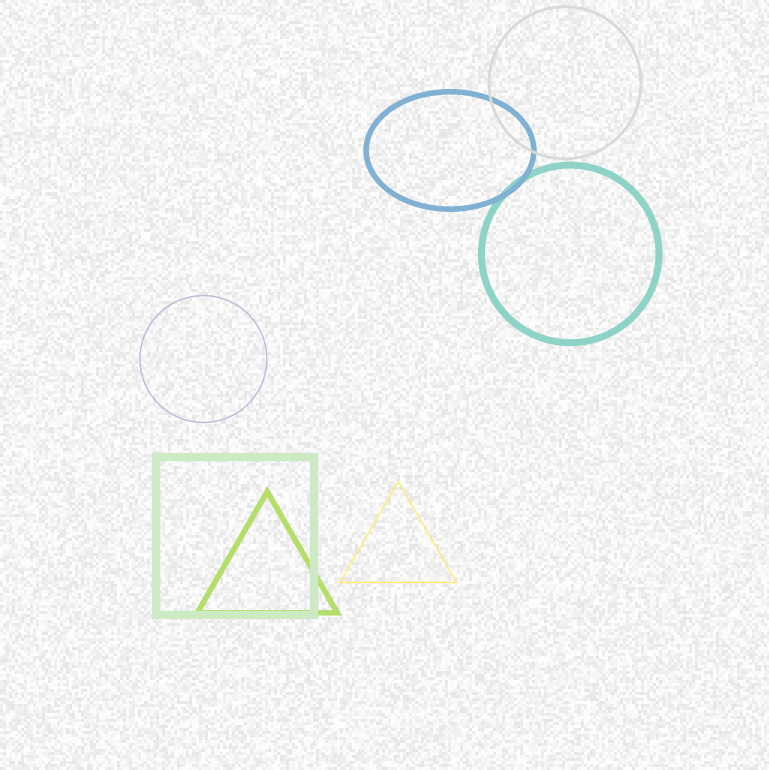[{"shape": "circle", "thickness": 2.5, "radius": 0.58, "center": [0.741, 0.67]}, {"shape": "circle", "thickness": 0.5, "radius": 0.41, "center": [0.264, 0.534]}, {"shape": "oval", "thickness": 2, "radius": 0.54, "center": [0.584, 0.805]}, {"shape": "triangle", "thickness": 2, "radius": 0.52, "center": [0.347, 0.257]}, {"shape": "circle", "thickness": 1, "radius": 0.49, "center": [0.734, 0.892]}, {"shape": "square", "thickness": 3, "radius": 0.51, "center": [0.306, 0.304]}, {"shape": "triangle", "thickness": 0.5, "radius": 0.44, "center": [0.517, 0.287]}]